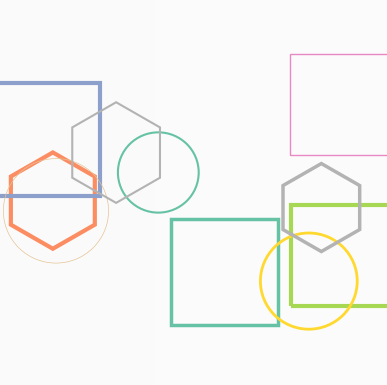[{"shape": "square", "thickness": 2.5, "radius": 0.69, "center": [0.579, 0.294]}, {"shape": "circle", "thickness": 1.5, "radius": 0.52, "center": [0.409, 0.552]}, {"shape": "hexagon", "thickness": 3, "radius": 0.63, "center": [0.136, 0.479]}, {"shape": "square", "thickness": 3, "radius": 0.73, "center": [0.112, 0.638]}, {"shape": "square", "thickness": 1, "radius": 0.65, "center": [0.88, 0.728]}, {"shape": "square", "thickness": 3, "radius": 0.66, "center": [0.882, 0.336]}, {"shape": "circle", "thickness": 2, "radius": 0.62, "center": [0.797, 0.27]}, {"shape": "circle", "thickness": 0.5, "radius": 0.68, "center": [0.144, 0.452]}, {"shape": "hexagon", "thickness": 1.5, "radius": 0.65, "center": [0.3, 0.604]}, {"shape": "hexagon", "thickness": 2.5, "radius": 0.57, "center": [0.829, 0.461]}]